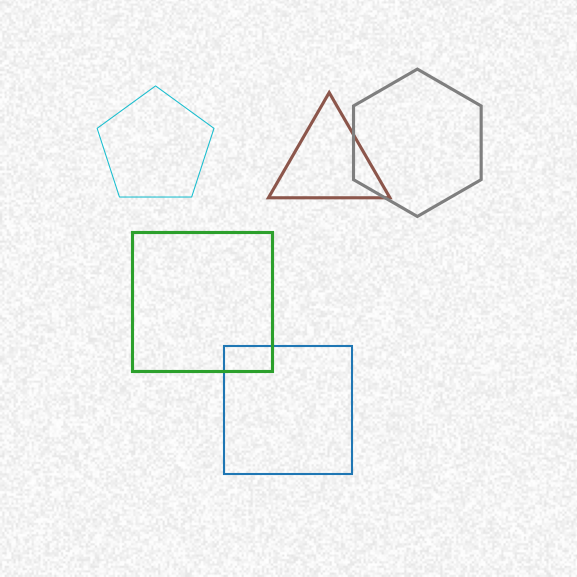[{"shape": "square", "thickness": 1, "radius": 0.56, "center": [0.499, 0.289]}, {"shape": "square", "thickness": 1.5, "radius": 0.6, "center": [0.35, 0.477]}, {"shape": "triangle", "thickness": 1.5, "radius": 0.61, "center": [0.57, 0.717]}, {"shape": "hexagon", "thickness": 1.5, "radius": 0.64, "center": [0.723, 0.752]}, {"shape": "pentagon", "thickness": 0.5, "radius": 0.53, "center": [0.269, 0.744]}]